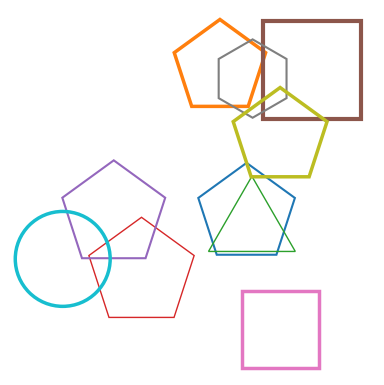[{"shape": "pentagon", "thickness": 1.5, "radius": 0.66, "center": [0.64, 0.445]}, {"shape": "pentagon", "thickness": 2.5, "radius": 0.62, "center": [0.571, 0.825]}, {"shape": "triangle", "thickness": 1, "radius": 0.65, "center": [0.654, 0.412]}, {"shape": "pentagon", "thickness": 1, "radius": 0.72, "center": [0.368, 0.292]}, {"shape": "pentagon", "thickness": 1.5, "radius": 0.7, "center": [0.295, 0.443]}, {"shape": "square", "thickness": 3, "radius": 0.64, "center": [0.811, 0.819]}, {"shape": "square", "thickness": 2.5, "radius": 0.5, "center": [0.729, 0.145]}, {"shape": "hexagon", "thickness": 1.5, "radius": 0.51, "center": [0.656, 0.796]}, {"shape": "pentagon", "thickness": 2.5, "radius": 0.64, "center": [0.728, 0.644]}, {"shape": "circle", "thickness": 2.5, "radius": 0.62, "center": [0.163, 0.328]}]